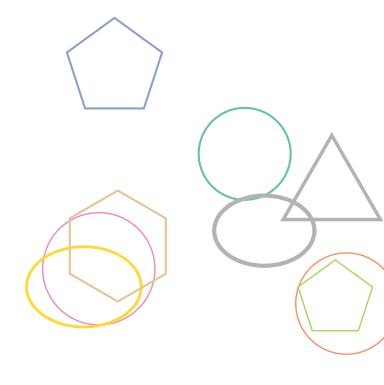[{"shape": "circle", "thickness": 1.5, "radius": 0.6, "center": [0.636, 0.6]}, {"shape": "circle", "thickness": 1, "radius": 0.66, "center": [0.9, 0.212]}, {"shape": "pentagon", "thickness": 1.5, "radius": 0.65, "center": [0.297, 0.824]}, {"shape": "circle", "thickness": 1, "radius": 0.73, "center": [0.257, 0.302]}, {"shape": "pentagon", "thickness": 1, "radius": 0.51, "center": [0.871, 0.223]}, {"shape": "oval", "thickness": 2, "radius": 0.74, "center": [0.218, 0.255]}, {"shape": "hexagon", "thickness": 1.5, "radius": 0.72, "center": [0.306, 0.361]}, {"shape": "oval", "thickness": 3, "radius": 0.65, "center": [0.687, 0.401]}, {"shape": "triangle", "thickness": 2.5, "radius": 0.73, "center": [0.862, 0.503]}]